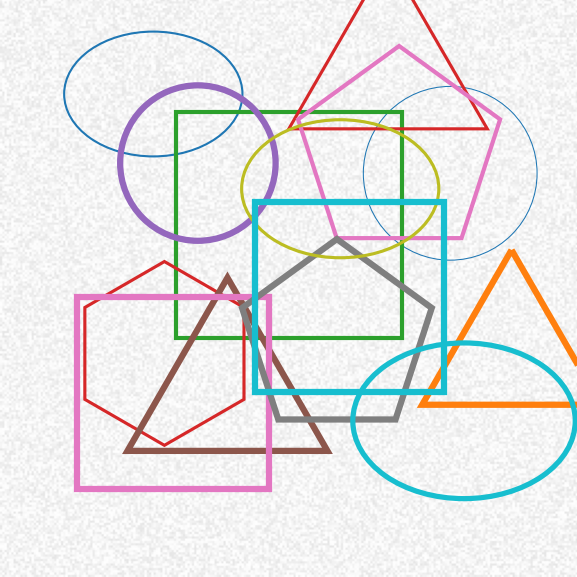[{"shape": "circle", "thickness": 0.5, "radius": 0.75, "center": [0.78, 0.699]}, {"shape": "oval", "thickness": 1, "radius": 0.77, "center": [0.265, 0.836]}, {"shape": "triangle", "thickness": 3, "radius": 0.89, "center": [0.886, 0.388]}, {"shape": "square", "thickness": 2, "radius": 0.98, "center": [0.5, 0.61]}, {"shape": "triangle", "thickness": 1.5, "radius": 0.99, "center": [0.672, 0.875]}, {"shape": "hexagon", "thickness": 1.5, "radius": 0.8, "center": [0.285, 0.387]}, {"shape": "circle", "thickness": 3, "radius": 0.67, "center": [0.343, 0.717]}, {"shape": "triangle", "thickness": 3, "radius": 1.0, "center": [0.394, 0.318]}, {"shape": "pentagon", "thickness": 2, "radius": 0.92, "center": [0.691, 0.736]}, {"shape": "square", "thickness": 3, "radius": 0.83, "center": [0.3, 0.318]}, {"shape": "pentagon", "thickness": 3, "radius": 0.86, "center": [0.583, 0.412]}, {"shape": "oval", "thickness": 1.5, "radius": 0.85, "center": [0.589, 0.672]}, {"shape": "oval", "thickness": 2.5, "radius": 0.96, "center": [0.804, 0.27]}, {"shape": "square", "thickness": 3, "radius": 0.82, "center": [0.605, 0.484]}]